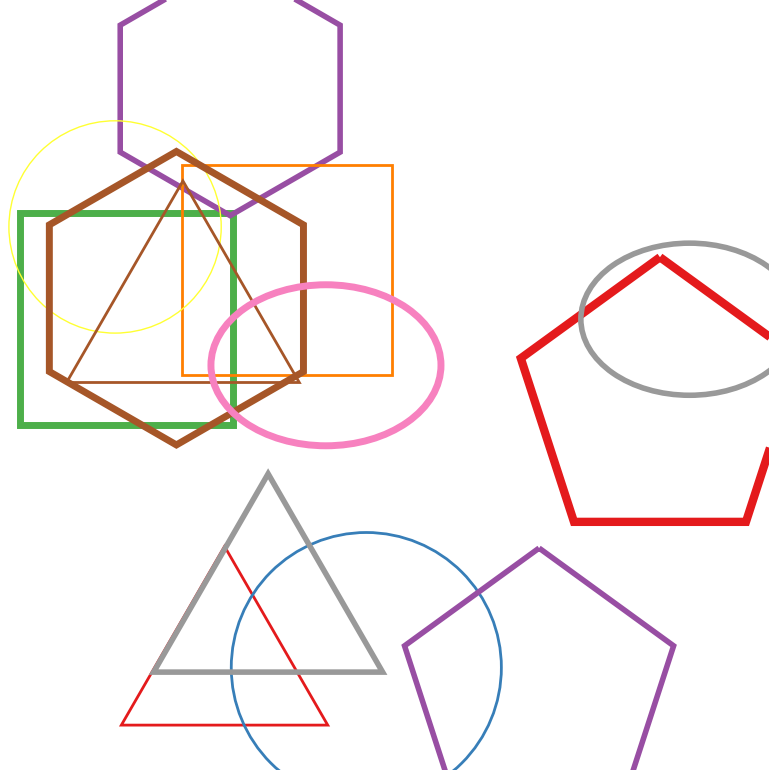[{"shape": "pentagon", "thickness": 3, "radius": 0.95, "center": [0.857, 0.476]}, {"shape": "triangle", "thickness": 1, "radius": 0.77, "center": [0.292, 0.136]}, {"shape": "circle", "thickness": 1, "radius": 0.88, "center": [0.476, 0.133]}, {"shape": "square", "thickness": 2.5, "radius": 0.69, "center": [0.165, 0.586]}, {"shape": "pentagon", "thickness": 2, "radius": 0.92, "center": [0.7, 0.104]}, {"shape": "hexagon", "thickness": 2, "radius": 0.82, "center": [0.299, 0.885]}, {"shape": "square", "thickness": 1, "radius": 0.68, "center": [0.372, 0.649]}, {"shape": "circle", "thickness": 0.5, "radius": 0.69, "center": [0.149, 0.705]}, {"shape": "hexagon", "thickness": 2.5, "radius": 0.95, "center": [0.229, 0.613]}, {"shape": "triangle", "thickness": 1, "radius": 0.87, "center": [0.238, 0.591]}, {"shape": "oval", "thickness": 2.5, "radius": 0.75, "center": [0.423, 0.526]}, {"shape": "oval", "thickness": 2, "radius": 0.71, "center": [0.895, 0.585]}, {"shape": "triangle", "thickness": 2, "radius": 0.86, "center": [0.348, 0.213]}]